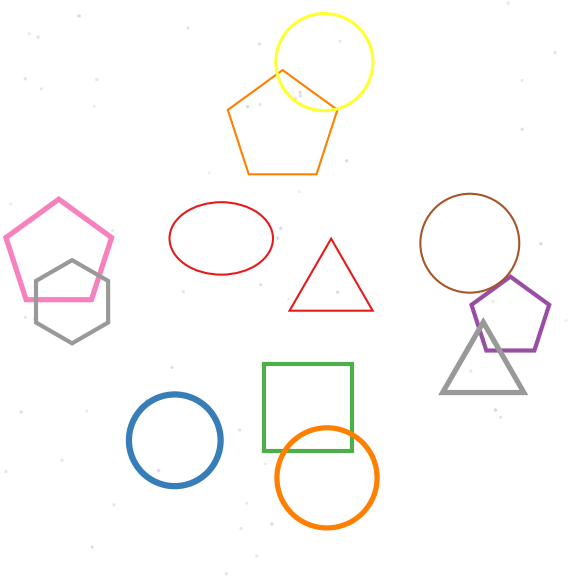[{"shape": "triangle", "thickness": 1, "radius": 0.42, "center": [0.573, 0.503]}, {"shape": "oval", "thickness": 1, "radius": 0.45, "center": [0.383, 0.586]}, {"shape": "circle", "thickness": 3, "radius": 0.4, "center": [0.303, 0.237]}, {"shape": "square", "thickness": 2, "radius": 0.38, "center": [0.534, 0.293]}, {"shape": "pentagon", "thickness": 2, "radius": 0.35, "center": [0.884, 0.449]}, {"shape": "circle", "thickness": 2.5, "radius": 0.43, "center": [0.566, 0.172]}, {"shape": "pentagon", "thickness": 1, "radius": 0.5, "center": [0.489, 0.778]}, {"shape": "circle", "thickness": 1.5, "radius": 0.42, "center": [0.562, 0.892]}, {"shape": "circle", "thickness": 1, "radius": 0.43, "center": [0.814, 0.578]}, {"shape": "pentagon", "thickness": 2.5, "radius": 0.48, "center": [0.102, 0.558]}, {"shape": "hexagon", "thickness": 2, "radius": 0.36, "center": [0.125, 0.477]}, {"shape": "triangle", "thickness": 2.5, "radius": 0.41, "center": [0.837, 0.36]}]